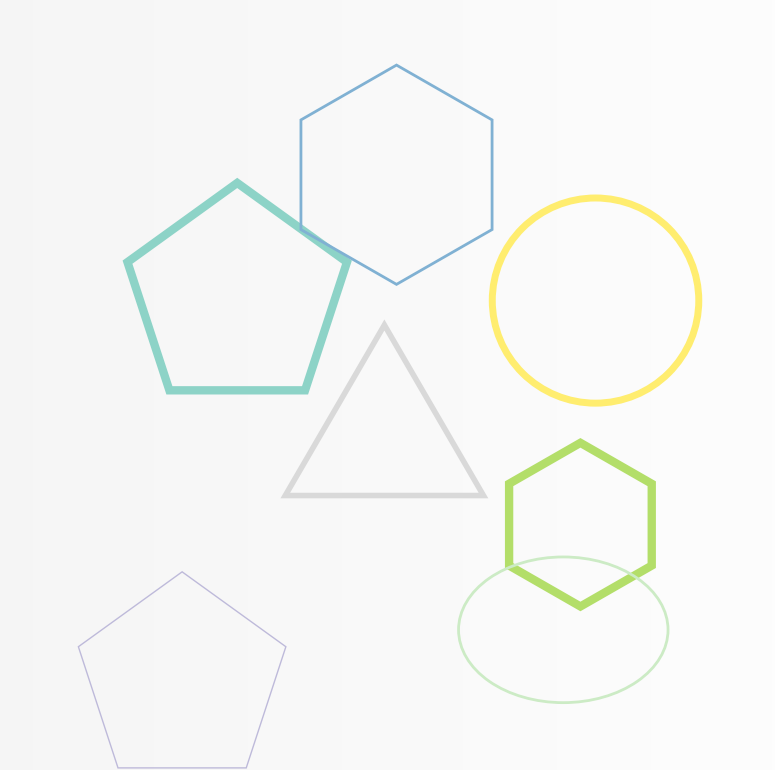[{"shape": "pentagon", "thickness": 3, "radius": 0.74, "center": [0.306, 0.614]}, {"shape": "pentagon", "thickness": 0.5, "radius": 0.7, "center": [0.235, 0.117]}, {"shape": "hexagon", "thickness": 1, "radius": 0.71, "center": [0.512, 0.773]}, {"shape": "hexagon", "thickness": 3, "radius": 0.53, "center": [0.749, 0.319]}, {"shape": "triangle", "thickness": 2, "radius": 0.74, "center": [0.496, 0.43]}, {"shape": "oval", "thickness": 1, "radius": 0.68, "center": [0.727, 0.182]}, {"shape": "circle", "thickness": 2.5, "radius": 0.67, "center": [0.768, 0.61]}]